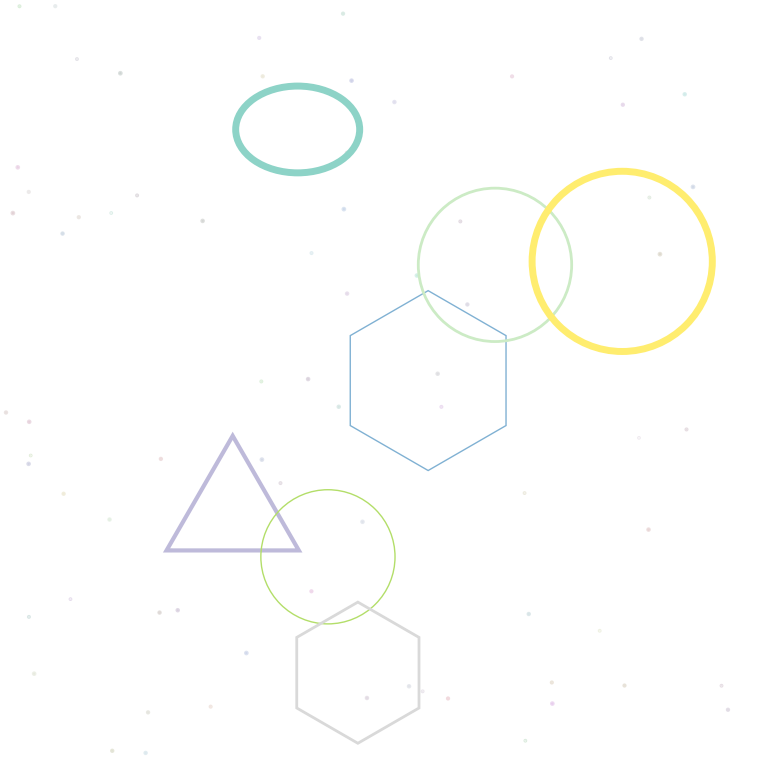[{"shape": "oval", "thickness": 2.5, "radius": 0.4, "center": [0.387, 0.832]}, {"shape": "triangle", "thickness": 1.5, "radius": 0.5, "center": [0.302, 0.335]}, {"shape": "hexagon", "thickness": 0.5, "radius": 0.58, "center": [0.556, 0.506]}, {"shape": "circle", "thickness": 0.5, "radius": 0.44, "center": [0.426, 0.277]}, {"shape": "hexagon", "thickness": 1, "radius": 0.46, "center": [0.465, 0.126]}, {"shape": "circle", "thickness": 1, "radius": 0.5, "center": [0.643, 0.656]}, {"shape": "circle", "thickness": 2.5, "radius": 0.59, "center": [0.808, 0.661]}]